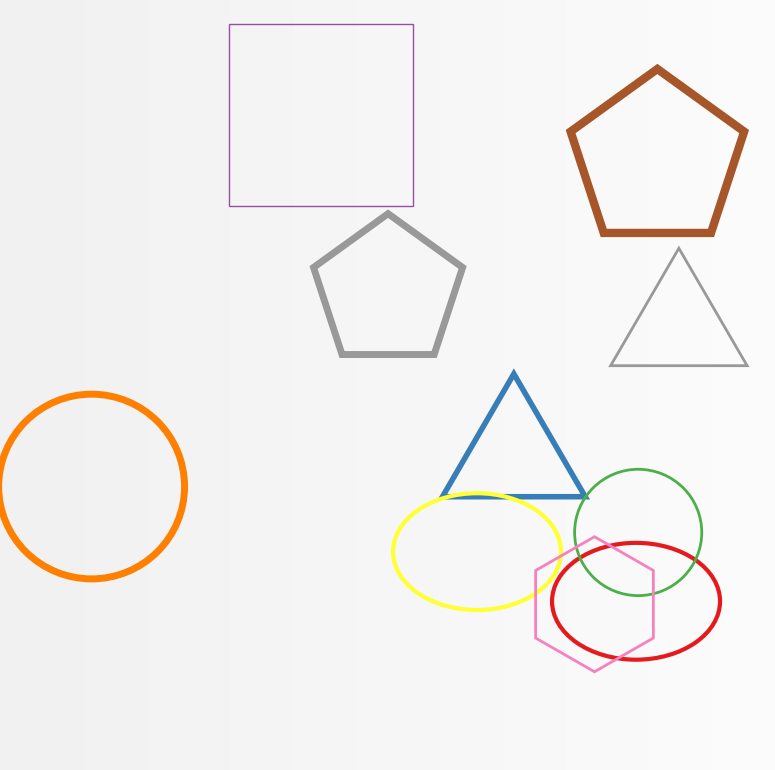[{"shape": "oval", "thickness": 1.5, "radius": 0.54, "center": [0.821, 0.219]}, {"shape": "triangle", "thickness": 2, "radius": 0.53, "center": [0.663, 0.408]}, {"shape": "circle", "thickness": 1, "radius": 0.41, "center": [0.823, 0.309]}, {"shape": "square", "thickness": 0.5, "radius": 0.59, "center": [0.414, 0.851]}, {"shape": "circle", "thickness": 2.5, "radius": 0.6, "center": [0.118, 0.368]}, {"shape": "oval", "thickness": 1.5, "radius": 0.54, "center": [0.616, 0.284]}, {"shape": "pentagon", "thickness": 3, "radius": 0.59, "center": [0.848, 0.793]}, {"shape": "hexagon", "thickness": 1, "radius": 0.44, "center": [0.767, 0.215]}, {"shape": "pentagon", "thickness": 2.5, "radius": 0.51, "center": [0.501, 0.621]}, {"shape": "triangle", "thickness": 1, "radius": 0.51, "center": [0.876, 0.576]}]